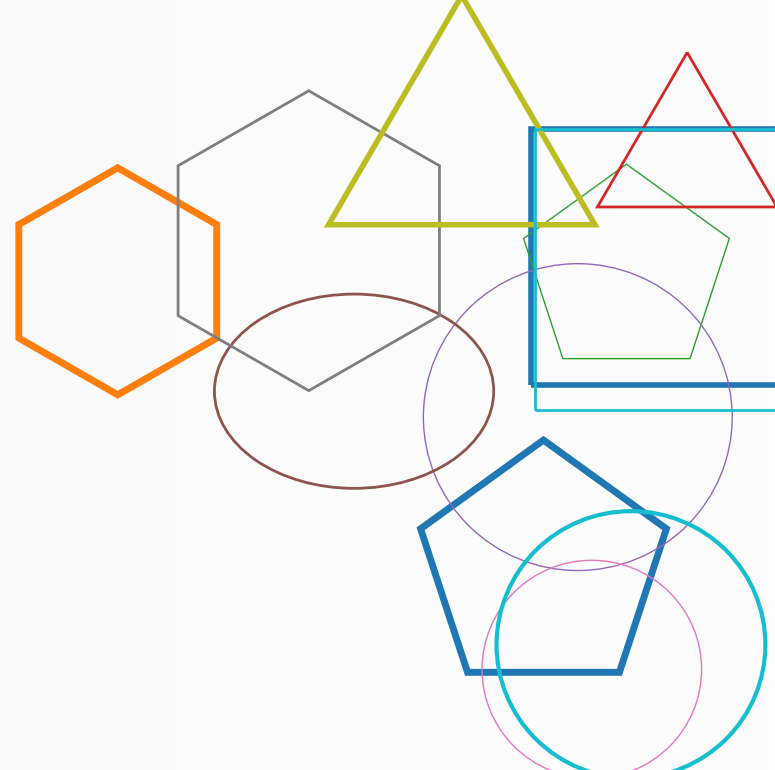[{"shape": "square", "thickness": 2, "radius": 0.83, "center": [0.851, 0.666]}, {"shape": "pentagon", "thickness": 2.5, "radius": 0.83, "center": [0.701, 0.262]}, {"shape": "hexagon", "thickness": 2.5, "radius": 0.74, "center": [0.152, 0.635]}, {"shape": "pentagon", "thickness": 0.5, "radius": 0.7, "center": [0.808, 0.647]}, {"shape": "triangle", "thickness": 1, "radius": 0.67, "center": [0.887, 0.798]}, {"shape": "circle", "thickness": 0.5, "radius": 1.0, "center": [0.746, 0.458]}, {"shape": "oval", "thickness": 1, "radius": 0.9, "center": [0.457, 0.492]}, {"shape": "circle", "thickness": 0.5, "radius": 0.71, "center": [0.764, 0.131]}, {"shape": "hexagon", "thickness": 1, "radius": 0.97, "center": [0.398, 0.687]}, {"shape": "triangle", "thickness": 2, "radius": 0.99, "center": [0.596, 0.807]}, {"shape": "square", "thickness": 1, "radius": 0.91, "center": [0.873, 0.65]}, {"shape": "circle", "thickness": 1.5, "radius": 0.87, "center": [0.814, 0.163]}]